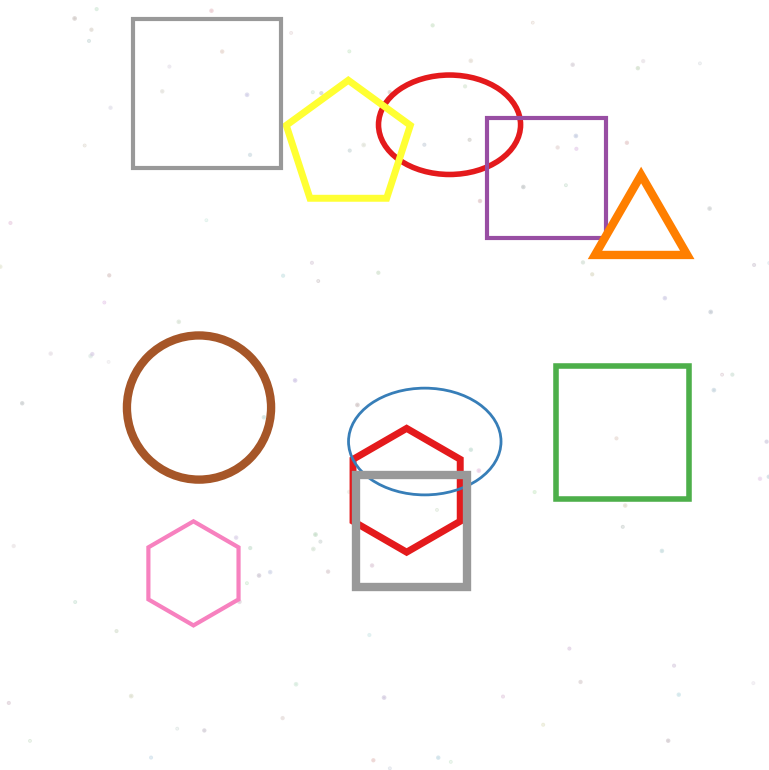[{"shape": "hexagon", "thickness": 2.5, "radius": 0.4, "center": [0.528, 0.363]}, {"shape": "oval", "thickness": 2, "radius": 0.46, "center": [0.584, 0.838]}, {"shape": "oval", "thickness": 1, "radius": 0.5, "center": [0.552, 0.427]}, {"shape": "square", "thickness": 2, "radius": 0.43, "center": [0.809, 0.439]}, {"shape": "square", "thickness": 1.5, "radius": 0.39, "center": [0.71, 0.769]}, {"shape": "triangle", "thickness": 3, "radius": 0.35, "center": [0.833, 0.703]}, {"shape": "pentagon", "thickness": 2.5, "radius": 0.42, "center": [0.452, 0.811]}, {"shape": "circle", "thickness": 3, "radius": 0.47, "center": [0.258, 0.471]}, {"shape": "hexagon", "thickness": 1.5, "radius": 0.34, "center": [0.251, 0.255]}, {"shape": "square", "thickness": 1.5, "radius": 0.48, "center": [0.269, 0.879]}, {"shape": "square", "thickness": 3, "radius": 0.36, "center": [0.534, 0.311]}]